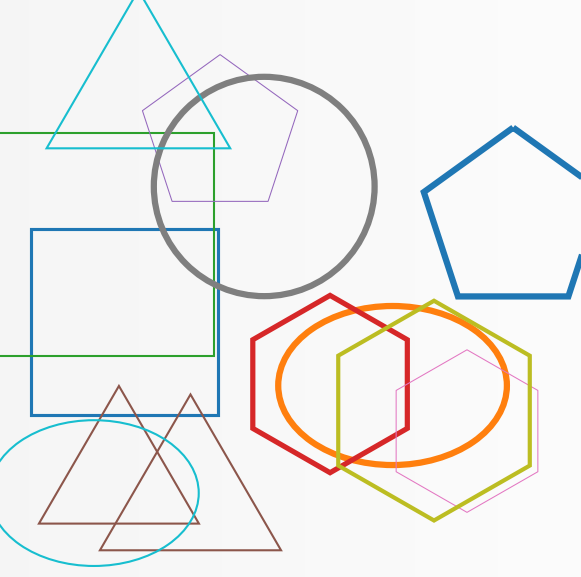[{"shape": "square", "thickness": 1.5, "radius": 0.81, "center": [0.215, 0.442]}, {"shape": "pentagon", "thickness": 3, "radius": 0.81, "center": [0.883, 0.617]}, {"shape": "oval", "thickness": 3, "radius": 0.98, "center": [0.675, 0.332]}, {"shape": "square", "thickness": 1, "radius": 0.96, "center": [0.176, 0.576]}, {"shape": "hexagon", "thickness": 2.5, "radius": 0.77, "center": [0.568, 0.334]}, {"shape": "pentagon", "thickness": 0.5, "radius": 0.7, "center": [0.379, 0.764]}, {"shape": "triangle", "thickness": 1, "radius": 0.9, "center": [0.328, 0.136]}, {"shape": "triangle", "thickness": 1, "radius": 0.79, "center": [0.205, 0.172]}, {"shape": "hexagon", "thickness": 0.5, "radius": 0.7, "center": [0.803, 0.253]}, {"shape": "circle", "thickness": 3, "radius": 0.95, "center": [0.455, 0.676]}, {"shape": "hexagon", "thickness": 2, "radius": 0.95, "center": [0.747, 0.288]}, {"shape": "triangle", "thickness": 1, "radius": 0.91, "center": [0.238, 0.834]}, {"shape": "oval", "thickness": 1, "radius": 0.9, "center": [0.162, 0.145]}]